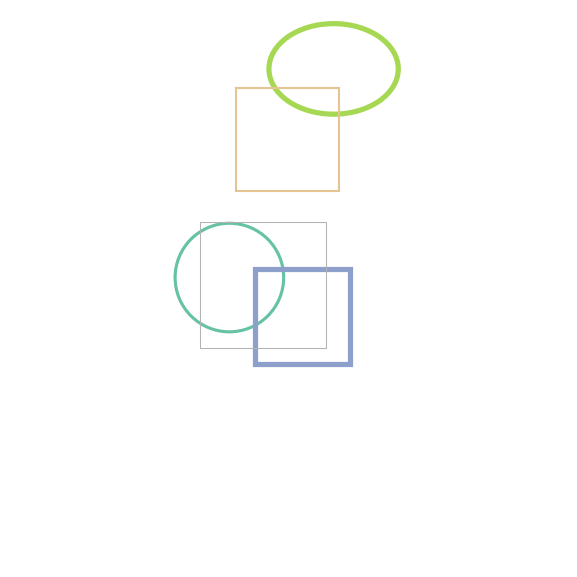[{"shape": "circle", "thickness": 1.5, "radius": 0.47, "center": [0.397, 0.519]}, {"shape": "square", "thickness": 2.5, "radius": 0.41, "center": [0.524, 0.45]}, {"shape": "oval", "thickness": 2.5, "radius": 0.56, "center": [0.578, 0.88]}, {"shape": "square", "thickness": 1, "radius": 0.44, "center": [0.498, 0.757]}, {"shape": "square", "thickness": 0.5, "radius": 0.54, "center": [0.455, 0.506]}]